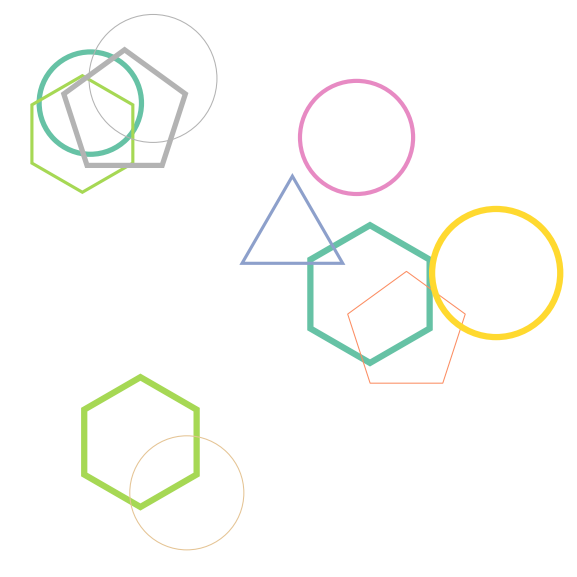[{"shape": "hexagon", "thickness": 3, "radius": 0.6, "center": [0.641, 0.49]}, {"shape": "circle", "thickness": 2.5, "radius": 0.44, "center": [0.156, 0.821]}, {"shape": "pentagon", "thickness": 0.5, "radius": 0.54, "center": [0.704, 0.422]}, {"shape": "triangle", "thickness": 1.5, "radius": 0.5, "center": [0.506, 0.594]}, {"shape": "circle", "thickness": 2, "radius": 0.49, "center": [0.617, 0.761]}, {"shape": "hexagon", "thickness": 1.5, "radius": 0.5, "center": [0.143, 0.767]}, {"shape": "hexagon", "thickness": 3, "radius": 0.56, "center": [0.243, 0.234]}, {"shape": "circle", "thickness": 3, "radius": 0.55, "center": [0.859, 0.526]}, {"shape": "circle", "thickness": 0.5, "radius": 0.49, "center": [0.323, 0.146]}, {"shape": "circle", "thickness": 0.5, "radius": 0.55, "center": [0.265, 0.863]}, {"shape": "pentagon", "thickness": 2.5, "radius": 0.55, "center": [0.216, 0.802]}]